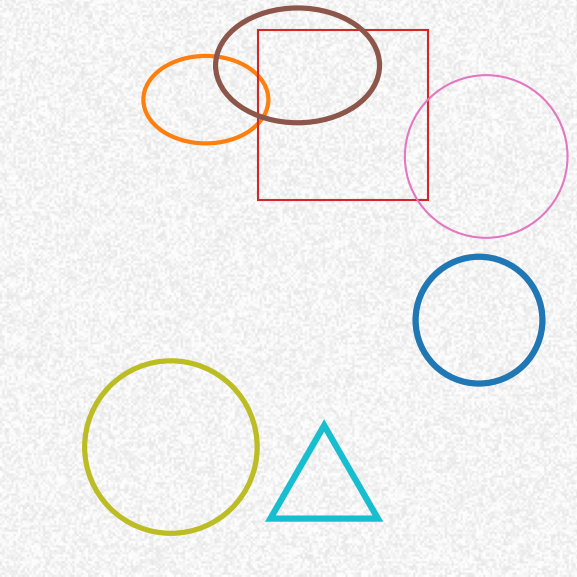[{"shape": "circle", "thickness": 3, "radius": 0.55, "center": [0.829, 0.445]}, {"shape": "oval", "thickness": 2, "radius": 0.54, "center": [0.356, 0.827]}, {"shape": "square", "thickness": 1, "radius": 0.74, "center": [0.594, 0.801]}, {"shape": "oval", "thickness": 2.5, "radius": 0.71, "center": [0.515, 0.886]}, {"shape": "circle", "thickness": 1, "radius": 0.7, "center": [0.842, 0.728]}, {"shape": "circle", "thickness": 2.5, "radius": 0.75, "center": [0.296, 0.225]}, {"shape": "triangle", "thickness": 3, "radius": 0.54, "center": [0.561, 0.155]}]